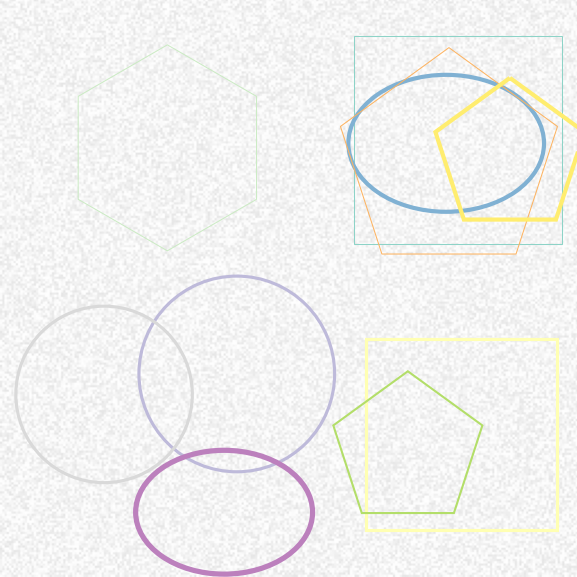[{"shape": "square", "thickness": 0.5, "radius": 0.9, "center": [0.793, 0.756]}, {"shape": "square", "thickness": 1.5, "radius": 0.83, "center": [0.799, 0.247]}, {"shape": "circle", "thickness": 1.5, "radius": 0.85, "center": [0.41, 0.352]}, {"shape": "oval", "thickness": 2, "radius": 0.85, "center": [0.773, 0.751]}, {"shape": "pentagon", "thickness": 0.5, "radius": 0.99, "center": [0.777, 0.719]}, {"shape": "pentagon", "thickness": 1, "radius": 0.68, "center": [0.706, 0.221]}, {"shape": "circle", "thickness": 1.5, "radius": 0.76, "center": [0.18, 0.316]}, {"shape": "oval", "thickness": 2.5, "radius": 0.77, "center": [0.388, 0.112]}, {"shape": "hexagon", "thickness": 0.5, "radius": 0.89, "center": [0.29, 0.743]}, {"shape": "pentagon", "thickness": 2, "radius": 0.68, "center": [0.883, 0.729]}]